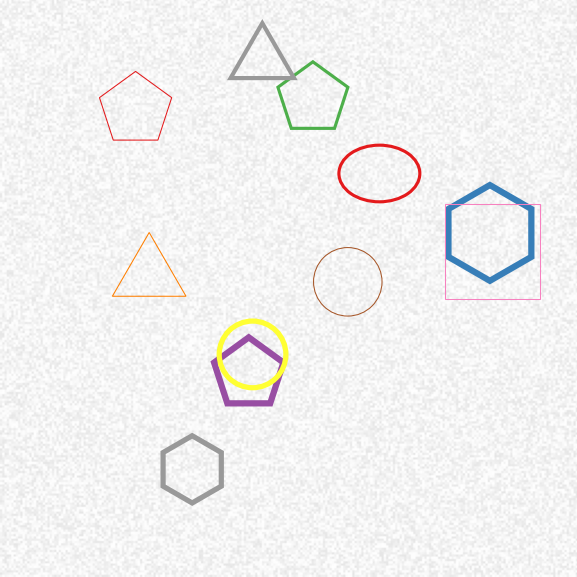[{"shape": "pentagon", "thickness": 0.5, "radius": 0.33, "center": [0.235, 0.81]}, {"shape": "oval", "thickness": 1.5, "radius": 0.35, "center": [0.657, 0.699]}, {"shape": "hexagon", "thickness": 3, "radius": 0.41, "center": [0.848, 0.596]}, {"shape": "pentagon", "thickness": 1.5, "radius": 0.32, "center": [0.542, 0.828]}, {"shape": "pentagon", "thickness": 3, "radius": 0.32, "center": [0.431, 0.352]}, {"shape": "triangle", "thickness": 0.5, "radius": 0.37, "center": [0.258, 0.523]}, {"shape": "circle", "thickness": 2.5, "radius": 0.29, "center": [0.437, 0.385]}, {"shape": "circle", "thickness": 0.5, "radius": 0.3, "center": [0.602, 0.511]}, {"shape": "square", "thickness": 0.5, "radius": 0.41, "center": [0.852, 0.564]}, {"shape": "triangle", "thickness": 2, "radius": 0.32, "center": [0.454, 0.896]}, {"shape": "hexagon", "thickness": 2.5, "radius": 0.29, "center": [0.333, 0.186]}]